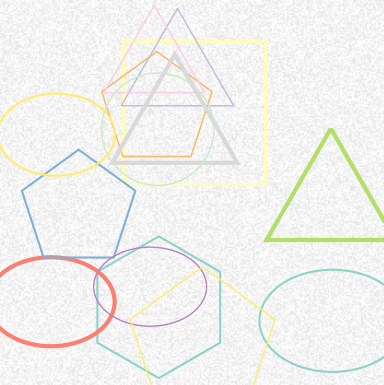[{"shape": "oval", "thickness": 1.5, "radius": 0.95, "center": [0.863, 0.167]}, {"shape": "hexagon", "thickness": 1.5, "radius": 0.92, "center": [0.412, 0.202]}, {"shape": "square", "thickness": 2, "radius": 0.93, "center": [0.503, 0.708]}, {"shape": "triangle", "thickness": 1, "radius": 0.84, "center": [0.461, 0.81]}, {"shape": "oval", "thickness": 3, "radius": 0.83, "center": [0.133, 0.216]}, {"shape": "pentagon", "thickness": 1.5, "radius": 0.77, "center": [0.204, 0.456]}, {"shape": "pentagon", "thickness": 1, "radius": 0.75, "center": [0.407, 0.715]}, {"shape": "triangle", "thickness": 3, "radius": 0.96, "center": [0.859, 0.473]}, {"shape": "triangle", "thickness": 1, "radius": 0.75, "center": [0.401, 0.835]}, {"shape": "triangle", "thickness": 3, "radius": 0.94, "center": [0.454, 0.671]}, {"shape": "oval", "thickness": 1, "radius": 0.73, "center": [0.39, 0.255]}, {"shape": "circle", "thickness": 1, "radius": 0.73, "center": [0.41, 0.664]}, {"shape": "pentagon", "thickness": 1, "radius": 0.99, "center": [0.526, 0.109]}, {"shape": "oval", "thickness": 1.5, "radius": 0.76, "center": [0.146, 0.65]}]